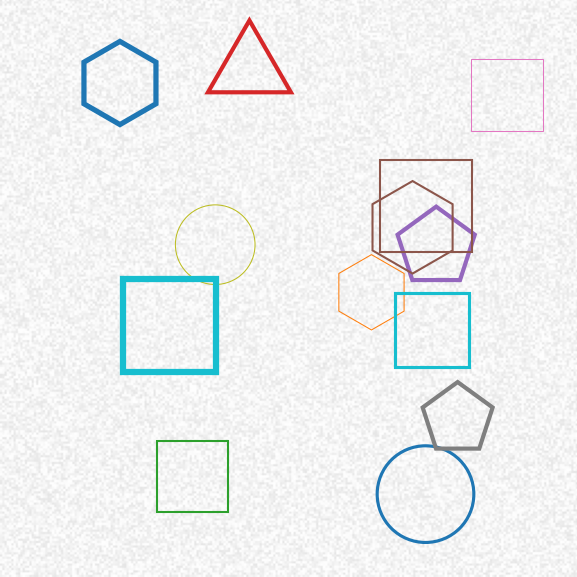[{"shape": "circle", "thickness": 1.5, "radius": 0.42, "center": [0.737, 0.143]}, {"shape": "hexagon", "thickness": 2.5, "radius": 0.36, "center": [0.208, 0.855]}, {"shape": "hexagon", "thickness": 0.5, "radius": 0.33, "center": [0.643, 0.493]}, {"shape": "square", "thickness": 1, "radius": 0.31, "center": [0.333, 0.174]}, {"shape": "triangle", "thickness": 2, "radius": 0.41, "center": [0.432, 0.881]}, {"shape": "pentagon", "thickness": 2, "radius": 0.35, "center": [0.755, 0.571]}, {"shape": "square", "thickness": 1, "radius": 0.4, "center": [0.737, 0.643]}, {"shape": "hexagon", "thickness": 1, "radius": 0.4, "center": [0.714, 0.606]}, {"shape": "square", "thickness": 0.5, "radius": 0.31, "center": [0.878, 0.834]}, {"shape": "pentagon", "thickness": 2, "radius": 0.32, "center": [0.792, 0.274]}, {"shape": "circle", "thickness": 0.5, "radius": 0.34, "center": [0.373, 0.575]}, {"shape": "square", "thickness": 3, "radius": 0.4, "center": [0.294, 0.436]}, {"shape": "square", "thickness": 1.5, "radius": 0.32, "center": [0.748, 0.428]}]